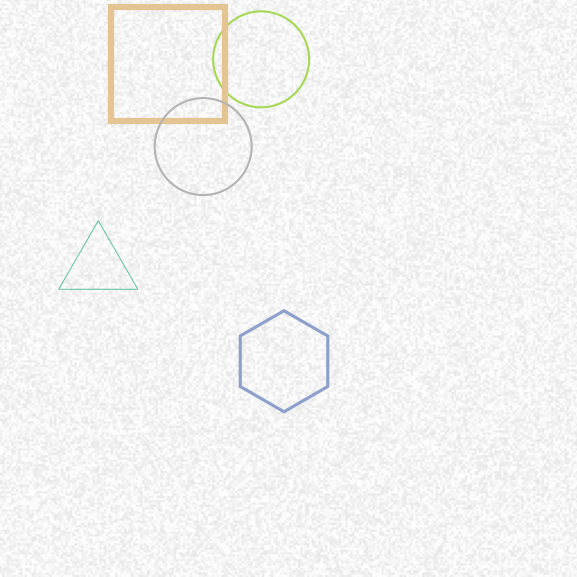[{"shape": "triangle", "thickness": 0.5, "radius": 0.4, "center": [0.17, 0.538]}, {"shape": "hexagon", "thickness": 1.5, "radius": 0.44, "center": [0.492, 0.374]}, {"shape": "circle", "thickness": 1, "radius": 0.42, "center": [0.452, 0.896]}, {"shape": "square", "thickness": 3, "radius": 0.49, "center": [0.291, 0.888]}, {"shape": "circle", "thickness": 1, "radius": 0.42, "center": [0.352, 0.745]}]